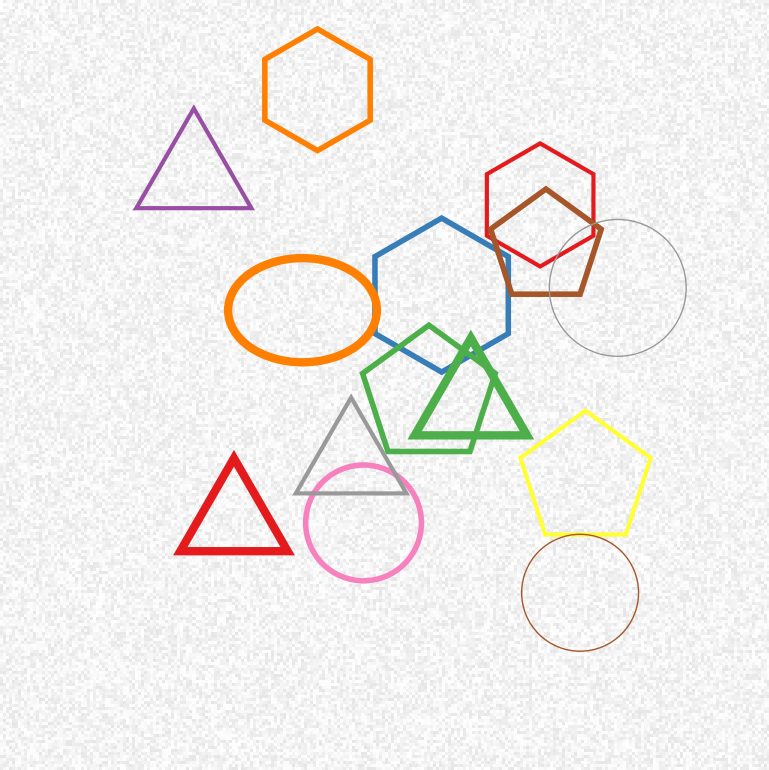[{"shape": "triangle", "thickness": 3, "radius": 0.4, "center": [0.304, 0.324]}, {"shape": "hexagon", "thickness": 1.5, "radius": 0.4, "center": [0.701, 0.734]}, {"shape": "hexagon", "thickness": 2, "radius": 0.5, "center": [0.574, 0.617]}, {"shape": "pentagon", "thickness": 2, "radius": 0.45, "center": [0.557, 0.487]}, {"shape": "triangle", "thickness": 3, "radius": 0.42, "center": [0.612, 0.477]}, {"shape": "triangle", "thickness": 1.5, "radius": 0.43, "center": [0.252, 0.773]}, {"shape": "oval", "thickness": 3, "radius": 0.48, "center": [0.393, 0.597]}, {"shape": "hexagon", "thickness": 2, "radius": 0.39, "center": [0.412, 0.883]}, {"shape": "pentagon", "thickness": 1.5, "radius": 0.45, "center": [0.76, 0.378]}, {"shape": "pentagon", "thickness": 2, "radius": 0.38, "center": [0.709, 0.679]}, {"shape": "circle", "thickness": 0.5, "radius": 0.38, "center": [0.753, 0.23]}, {"shape": "circle", "thickness": 2, "radius": 0.38, "center": [0.472, 0.321]}, {"shape": "triangle", "thickness": 1.5, "radius": 0.41, "center": [0.456, 0.401]}, {"shape": "circle", "thickness": 0.5, "radius": 0.44, "center": [0.802, 0.626]}]